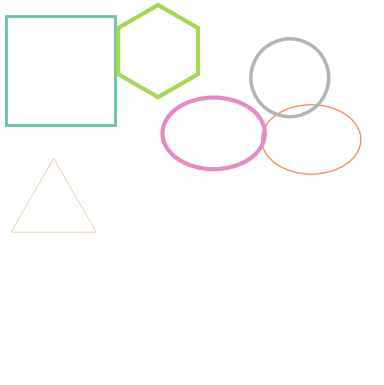[{"shape": "square", "thickness": 2, "radius": 0.71, "center": [0.157, 0.816]}, {"shape": "oval", "thickness": 1, "radius": 0.64, "center": [0.809, 0.638]}, {"shape": "oval", "thickness": 3, "radius": 0.66, "center": [0.555, 0.654]}, {"shape": "hexagon", "thickness": 3, "radius": 0.6, "center": [0.411, 0.867]}, {"shape": "triangle", "thickness": 0.5, "radius": 0.64, "center": [0.139, 0.461]}, {"shape": "circle", "thickness": 2.5, "radius": 0.51, "center": [0.753, 0.798]}]